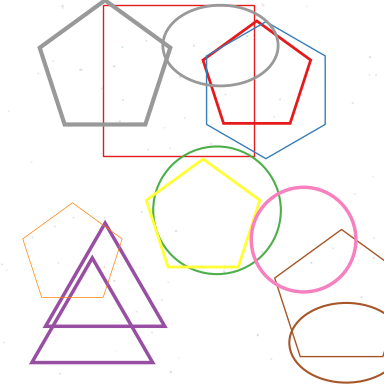[{"shape": "pentagon", "thickness": 2, "radius": 0.74, "center": [0.667, 0.798]}, {"shape": "square", "thickness": 1, "radius": 0.98, "center": [0.464, 0.791]}, {"shape": "hexagon", "thickness": 1, "radius": 0.89, "center": [0.691, 0.766]}, {"shape": "circle", "thickness": 1.5, "radius": 0.83, "center": [0.564, 0.454]}, {"shape": "triangle", "thickness": 2.5, "radius": 0.89, "center": [0.273, 0.242]}, {"shape": "triangle", "thickness": 2.5, "radius": 0.91, "center": [0.24, 0.149]}, {"shape": "pentagon", "thickness": 0.5, "radius": 0.68, "center": [0.188, 0.337]}, {"shape": "pentagon", "thickness": 2, "radius": 0.78, "center": [0.528, 0.432]}, {"shape": "pentagon", "thickness": 1, "radius": 0.91, "center": [0.887, 0.221]}, {"shape": "oval", "thickness": 1.5, "radius": 0.74, "center": [0.899, 0.11]}, {"shape": "circle", "thickness": 2.5, "radius": 0.68, "center": [0.789, 0.378]}, {"shape": "pentagon", "thickness": 3, "radius": 0.89, "center": [0.273, 0.821]}, {"shape": "oval", "thickness": 2, "radius": 0.75, "center": [0.573, 0.882]}]